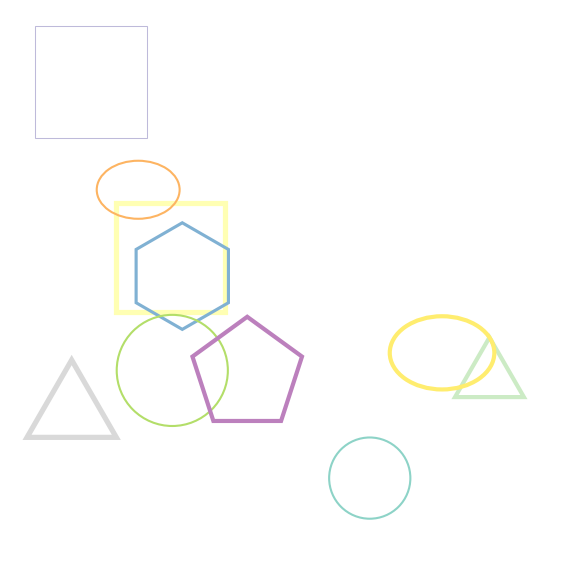[{"shape": "circle", "thickness": 1, "radius": 0.35, "center": [0.64, 0.171]}, {"shape": "square", "thickness": 2.5, "radius": 0.47, "center": [0.296, 0.553]}, {"shape": "square", "thickness": 0.5, "radius": 0.49, "center": [0.158, 0.857]}, {"shape": "hexagon", "thickness": 1.5, "radius": 0.46, "center": [0.316, 0.521]}, {"shape": "oval", "thickness": 1, "radius": 0.36, "center": [0.239, 0.671]}, {"shape": "circle", "thickness": 1, "radius": 0.48, "center": [0.298, 0.358]}, {"shape": "triangle", "thickness": 2.5, "radius": 0.45, "center": [0.124, 0.286]}, {"shape": "pentagon", "thickness": 2, "radius": 0.5, "center": [0.428, 0.351]}, {"shape": "triangle", "thickness": 2, "radius": 0.34, "center": [0.848, 0.346]}, {"shape": "oval", "thickness": 2, "radius": 0.45, "center": [0.765, 0.388]}]